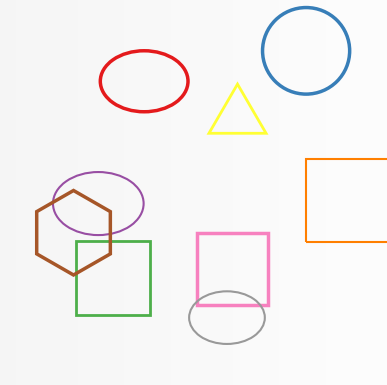[{"shape": "oval", "thickness": 2.5, "radius": 0.57, "center": [0.372, 0.789]}, {"shape": "circle", "thickness": 2.5, "radius": 0.56, "center": [0.79, 0.868]}, {"shape": "square", "thickness": 2, "radius": 0.48, "center": [0.292, 0.279]}, {"shape": "oval", "thickness": 1.5, "radius": 0.58, "center": [0.254, 0.471]}, {"shape": "square", "thickness": 1.5, "radius": 0.54, "center": [0.898, 0.48]}, {"shape": "triangle", "thickness": 2, "radius": 0.43, "center": [0.613, 0.696]}, {"shape": "hexagon", "thickness": 2.5, "radius": 0.55, "center": [0.19, 0.395]}, {"shape": "square", "thickness": 2.5, "radius": 0.46, "center": [0.599, 0.301]}, {"shape": "oval", "thickness": 1.5, "radius": 0.49, "center": [0.586, 0.175]}]